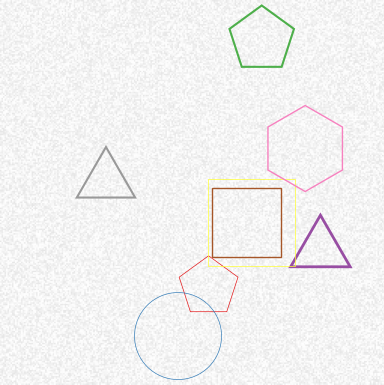[{"shape": "pentagon", "thickness": 0.5, "radius": 0.4, "center": [0.542, 0.255]}, {"shape": "circle", "thickness": 0.5, "radius": 0.57, "center": [0.462, 0.127]}, {"shape": "pentagon", "thickness": 1.5, "radius": 0.44, "center": [0.68, 0.898]}, {"shape": "triangle", "thickness": 2, "radius": 0.45, "center": [0.832, 0.352]}, {"shape": "square", "thickness": 0.5, "radius": 0.56, "center": [0.653, 0.422]}, {"shape": "square", "thickness": 1, "radius": 0.45, "center": [0.641, 0.422]}, {"shape": "hexagon", "thickness": 1, "radius": 0.56, "center": [0.793, 0.614]}, {"shape": "triangle", "thickness": 1.5, "radius": 0.44, "center": [0.275, 0.531]}]